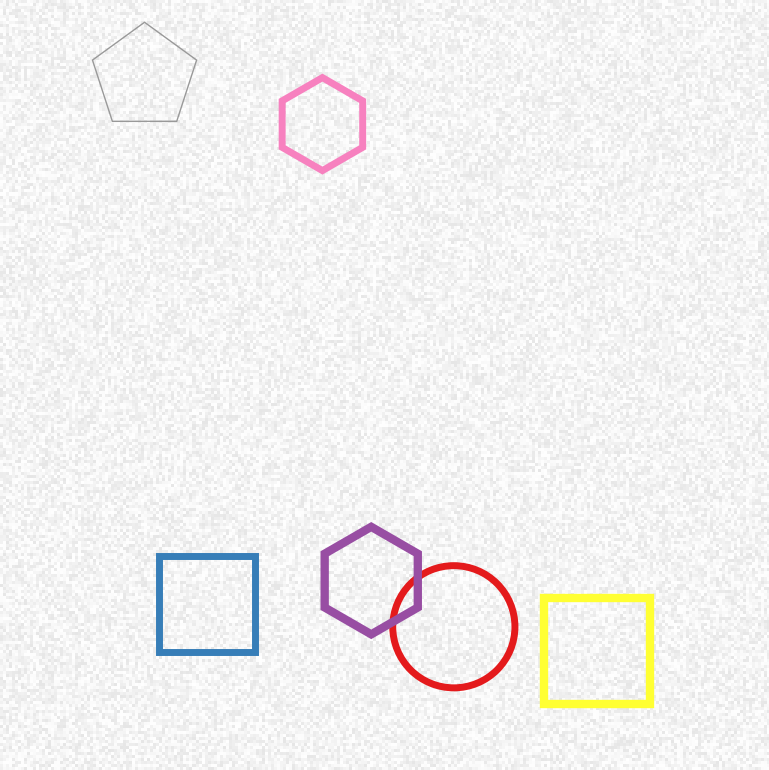[{"shape": "circle", "thickness": 2.5, "radius": 0.4, "center": [0.589, 0.186]}, {"shape": "square", "thickness": 2.5, "radius": 0.31, "center": [0.269, 0.216]}, {"shape": "hexagon", "thickness": 3, "radius": 0.35, "center": [0.482, 0.246]}, {"shape": "square", "thickness": 3, "radius": 0.35, "center": [0.776, 0.155]}, {"shape": "hexagon", "thickness": 2.5, "radius": 0.3, "center": [0.419, 0.839]}, {"shape": "pentagon", "thickness": 0.5, "radius": 0.36, "center": [0.188, 0.9]}]